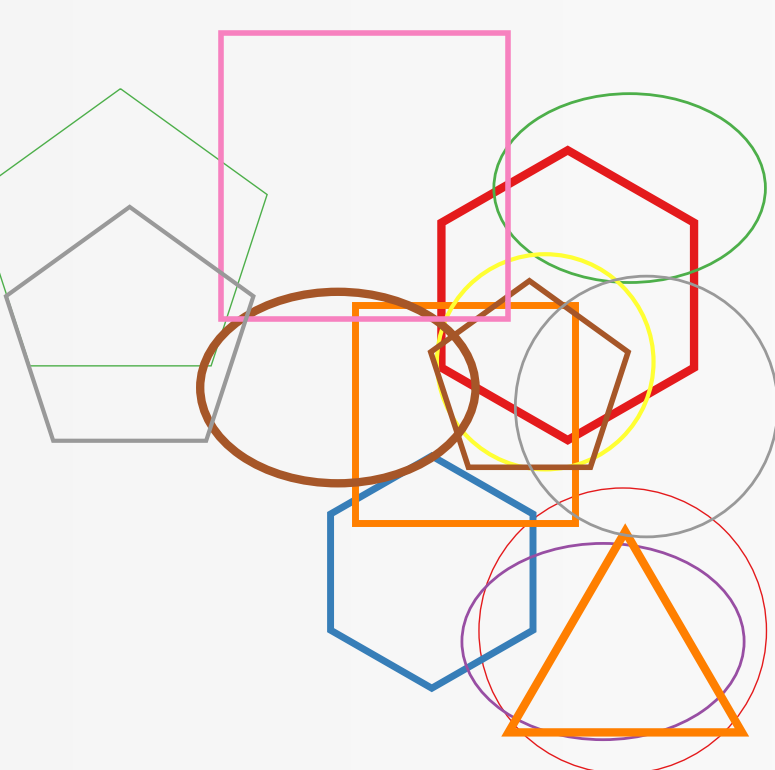[{"shape": "circle", "thickness": 0.5, "radius": 0.93, "center": [0.804, 0.181]}, {"shape": "hexagon", "thickness": 3, "radius": 0.94, "center": [0.733, 0.617]}, {"shape": "hexagon", "thickness": 2.5, "radius": 0.75, "center": [0.557, 0.257]}, {"shape": "oval", "thickness": 1, "radius": 0.88, "center": [0.812, 0.756]}, {"shape": "pentagon", "thickness": 0.5, "radius": 0.99, "center": [0.155, 0.686]}, {"shape": "oval", "thickness": 1, "radius": 0.91, "center": [0.778, 0.167]}, {"shape": "triangle", "thickness": 3, "radius": 0.87, "center": [0.807, 0.136]}, {"shape": "square", "thickness": 2.5, "radius": 0.71, "center": [0.6, 0.463]}, {"shape": "circle", "thickness": 1.5, "radius": 0.7, "center": [0.704, 0.53]}, {"shape": "pentagon", "thickness": 2, "radius": 0.67, "center": [0.683, 0.501]}, {"shape": "oval", "thickness": 3, "radius": 0.89, "center": [0.436, 0.497]}, {"shape": "square", "thickness": 2, "radius": 0.93, "center": [0.471, 0.772]}, {"shape": "circle", "thickness": 1, "radius": 0.85, "center": [0.834, 0.472]}, {"shape": "pentagon", "thickness": 1.5, "radius": 0.84, "center": [0.167, 0.563]}]